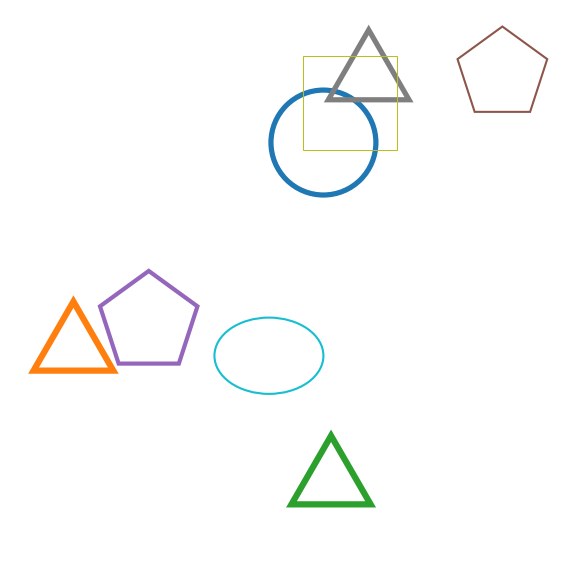[{"shape": "circle", "thickness": 2.5, "radius": 0.45, "center": [0.56, 0.752]}, {"shape": "triangle", "thickness": 3, "radius": 0.4, "center": [0.127, 0.397]}, {"shape": "triangle", "thickness": 3, "radius": 0.4, "center": [0.573, 0.165]}, {"shape": "pentagon", "thickness": 2, "radius": 0.44, "center": [0.258, 0.441]}, {"shape": "pentagon", "thickness": 1, "radius": 0.41, "center": [0.87, 0.872]}, {"shape": "triangle", "thickness": 2.5, "radius": 0.4, "center": [0.638, 0.867]}, {"shape": "square", "thickness": 0.5, "radius": 0.41, "center": [0.606, 0.821]}, {"shape": "oval", "thickness": 1, "radius": 0.47, "center": [0.466, 0.383]}]